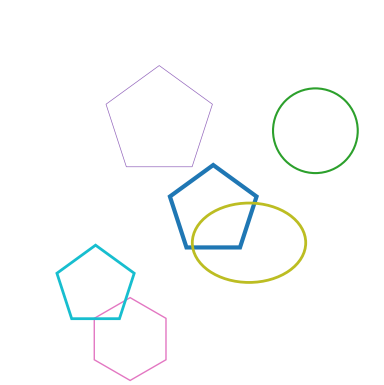[{"shape": "pentagon", "thickness": 3, "radius": 0.59, "center": [0.554, 0.453]}, {"shape": "circle", "thickness": 1.5, "radius": 0.55, "center": [0.819, 0.66]}, {"shape": "pentagon", "thickness": 0.5, "radius": 0.73, "center": [0.414, 0.684]}, {"shape": "hexagon", "thickness": 1, "radius": 0.54, "center": [0.338, 0.119]}, {"shape": "oval", "thickness": 2, "radius": 0.74, "center": [0.647, 0.369]}, {"shape": "pentagon", "thickness": 2, "radius": 0.53, "center": [0.248, 0.258]}]